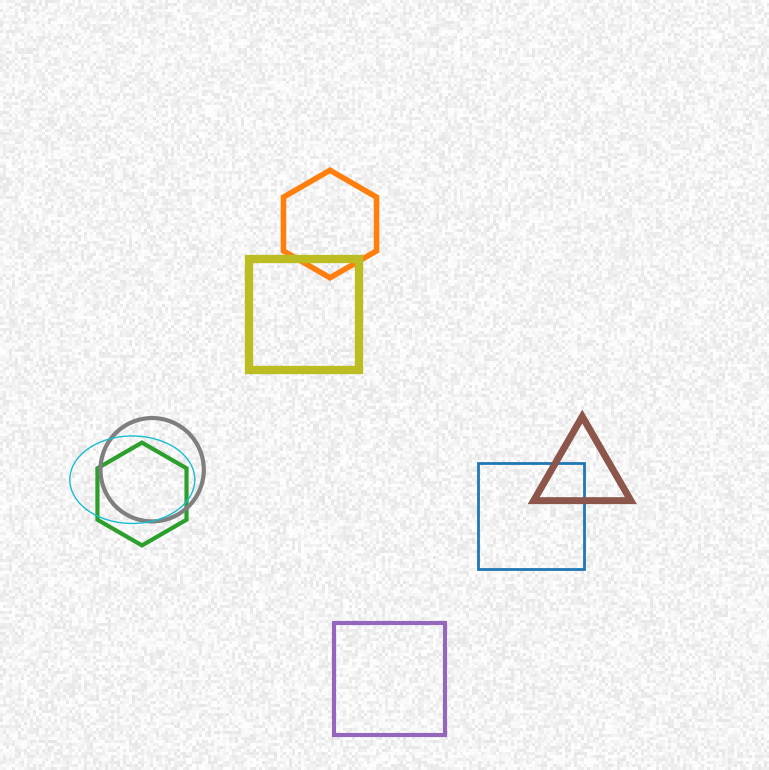[{"shape": "square", "thickness": 1, "radius": 0.34, "center": [0.689, 0.329]}, {"shape": "hexagon", "thickness": 2, "radius": 0.35, "center": [0.429, 0.709]}, {"shape": "hexagon", "thickness": 1.5, "radius": 0.33, "center": [0.184, 0.358]}, {"shape": "square", "thickness": 1.5, "radius": 0.36, "center": [0.506, 0.118]}, {"shape": "triangle", "thickness": 2.5, "radius": 0.36, "center": [0.756, 0.386]}, {"shape": "circle", "thickness": 1.5, "radius": 0.34, "center": [0.198, 0.39]}, {"shape": "square", "thickness": 3, "radius": 0.36, "center": [0.395, 0.592]}, {"shape": "oval", "thickness": 0.5, "radius": 0.41, "center": [0.172, 0.377]}]